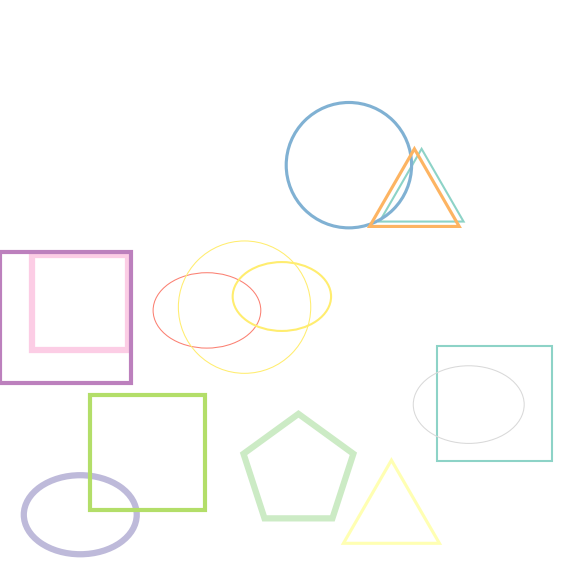[{"shape": "square", "thickness": 1, "radius": 0.5, "center": [0.856, 0.3]}, {"shape": "triangle", "thickness": 1, "radius": 0.42, "center": [0.73, 0.657]}, {"shape": "triangle", "thickness": 1.5, "radius": 0.48, "center": [0.678, 0.106]}, {"shape": "oval", "thickness": 3, "radius": 0.49, "center": [0.139, 0.108]}, {"shape": "oval", "thickness": 0.5, "radius": 0.47, "center": [0.358, 0.462]}, {"shape": "circle", "thickness": 1.5, "radius": 0.54, "center": [0.604, 0.713]}, {"shape": "triangle", "thickness": 1.5, "radius": 0.45, "center": [0.718, 0.652]}, {"shape": "square", "thickness": 2, "radius": 0.5, "center": [0.255, 0.216]}, {"shape": "square", "thickness": 3, "radius": 0.41, "center": [0.138, 0.476]}, {"shape": "oval", "thickness": 0.5, "radius": 0.48, "center": [0.812, 0.299]}, {"shape": "square", "thickness": 2, "radius": 0.57, "center": [0.114, 0.45]}, {"shape": "pentagon", "thickness": 3, "radius": 0.5, "center": [0.517, 0.182]}, {"shape": "oval", "thickness": 1, "radius": 0.43, "center": [0.488, 0.486]}, {"shape": "circle", "thickness": 0.5, "radius": 0.57, "center": [0.423, 0.467]}]